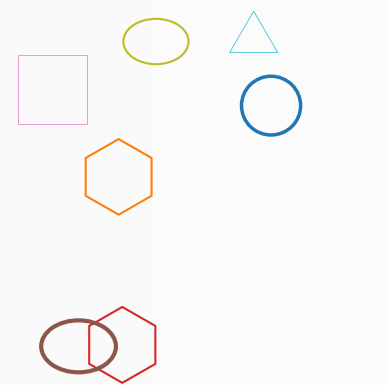[{"shape": "circle", "thickness": 2.5, "radius": 0.38, "center": [0.7, 0.726]}, {"shape": "hexagon", "thickness": 1.5, "radius": 0.49, "center": [0.306, 0.541]}, {"shape": "hexagon", "thickness": 1.5, "radius": 0.49, "center": [0.316, 0.104]}, {"shape": "oval", "thickness": 3, "radius": 0.48, "center": [0.203, 0.1]}, {"shape": "square", "thickness": 0.5, "radius": 0.45, "center": [0.136, 0.768]}, {"shape": "oval", "thickness": 1.5, "radius": 0.42, "center": [0.402, 0.892]}, {"shape": "triangle", "thickness": 0.5, "radius": 0.36, "center": [0.655, 0.899]}]